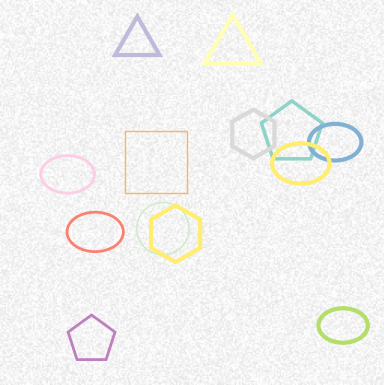[{"shape": "pentagon", "thickness": 2.5, "radius": 0.42, "center": [0.758, 0.655]}, {"shape": "triangle", "thickness": 3, "radius": 0.43, "center": [0.604, 0.876]}, {"shape": "triangle", "thickness": 3, "radius": 0.33, "center": [0.357, 0.89]}, {"shape": "oval", "thickness": 2, "radius": 0.37, "center": [0.247, 0.398]}, {"shape": "oval", "thickness": 3, "radius": 0.34, "center": [0.871, 0.631]}, {"shape": "square", "thickness": 1, "radius": 0.4, "center": [0.405, 0.58]}, {"shape": "oval", "thickness": 3, "radius": 0.32, "center": [0.891, 0.155]}, {"shape": "oval", "thickness": 2, "radius": 0.35, "center": [0.176, 0.547]}, {"shape": "hexagon", "thickness": 3, "radius": 0.32, "center": [0.658, 0.652]}, {"shape": "pentagon", "thickness": 2, "radius": 0.32, "center": [0.238, 0.118]}, {"shape": "circle", "thickness": 1, "radius": 0.34, "center": [0.423, 0.406]}, {"shape": "oval", "thickness": 3, "radius": 0.37, "center": [0.781, 0.575]}, {"shape": "hexagon", "thickness": 3, "radius": 0.37, "center": [0.456, 0.393]}]